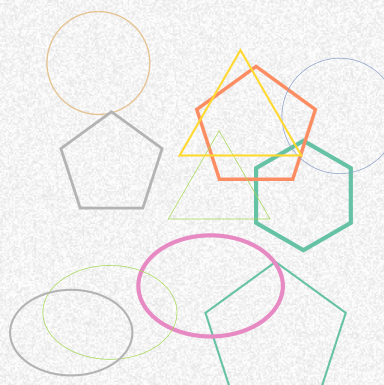[{"shape": "pentagon", "thickness": 1.5, "radius": 0.96, "center": [0.716, 0.128]}, {"shape": "hexagon", "thickness": 3, "radius": 0.71, "center": [0.788, 0.492]}, {"shape": "pentagon", "thickness": 2.5, "radius": 0.81, "center": [0.665, 0.665]}, {"shape": "circle", "thickness": 0.5, "radius": 0.75, "center": [0.882, 0.699]}, {"shape": "oval", "thickness": 3, "radius": 0.94, "center": [0.547, 0.257]}, {"shape": "oval", "thickness": 0.5, "radius": 0.87, "center": [0.286, 0.189]}, {"shape": "triangle", "thickness": 0.5, "radius": 0.76, "center": [0.569, 0.507]}, {"shape": "triangle", "thickness": 1.5, "radius": 0.91, "center": [0.625, 0.687]}, {"shape": "circle", "thickness": 1, "radius": 0.67, "center": [0.256, 0.836]}, {"shape": "oval", "thickness": 1.5, "radius": 0.79, "center": [0.185, 0.136]}, {"shape": "pentagon", "thickness": 2, "radius": 0.69, "center": [0.29, 0.571]}]